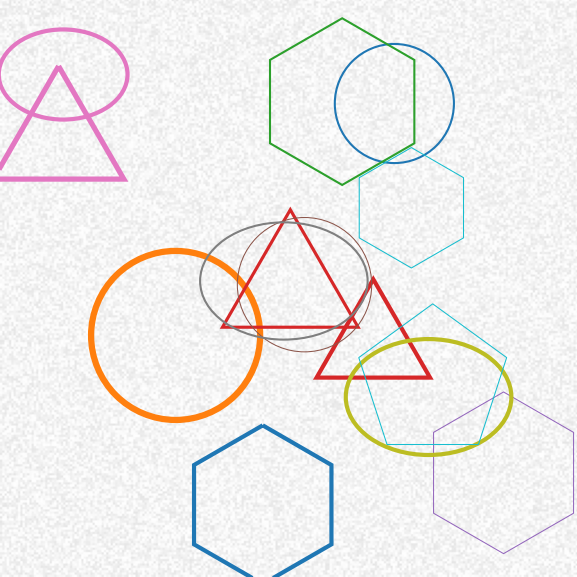[{"shape": "hexagon", "thickness": 2, "radius": 0.69, "center": [0.455, 0.125]}, {"shape": "circle", "thickness": 1, "radius": 0.52, "center": [0.683, 0.82]}, {"shape": "circle", "thickness": 3, "radius": 0.73, "center": [0.304, 0.418]}, {"shape": "hexagon", "thickness": 1, "radius": 0.72, "center": [0.593, 0.823]}, {"shape": "triangle", "thickness": 1.5, "radius": 0.68, "center": [0.503, 0.5]}, {"shape": "triangle", "thickness": 2, "radius": 0.57, "center": [0.646, 0.402]}, {"shape": "hexagon", "thickness": 0.5, "radius": 0.7, "center": [0.872, 0.18]}, {"shape": "circle", "thickness": 0.5, "radius": 0.58, "center": [0.527, 0.506]}, {"shape": "oval", "thickness": 2, "radius": 0.56, "center": [0.109, 0.87]}, {"shape": "triangle", "thickness": 2.5, "radius": 0.65, "center": [0.101, 0.754]}, {"shape": "oval", "thickness": 1, "radius": 0.73, "center": [0.492, 0.513]}, {"shape": "oval", "thickness": 2, "radius": 0.72, "center": [0.742, 0.312]}, {"shape": "pentagon", "thickness": 0.5, "radius": 0.67, "center": [0.749, 0.338]}, {"shape": "hexagon", "thickness": 0.5, "radius": 0.52, "center": [0.712, 0.639]}]